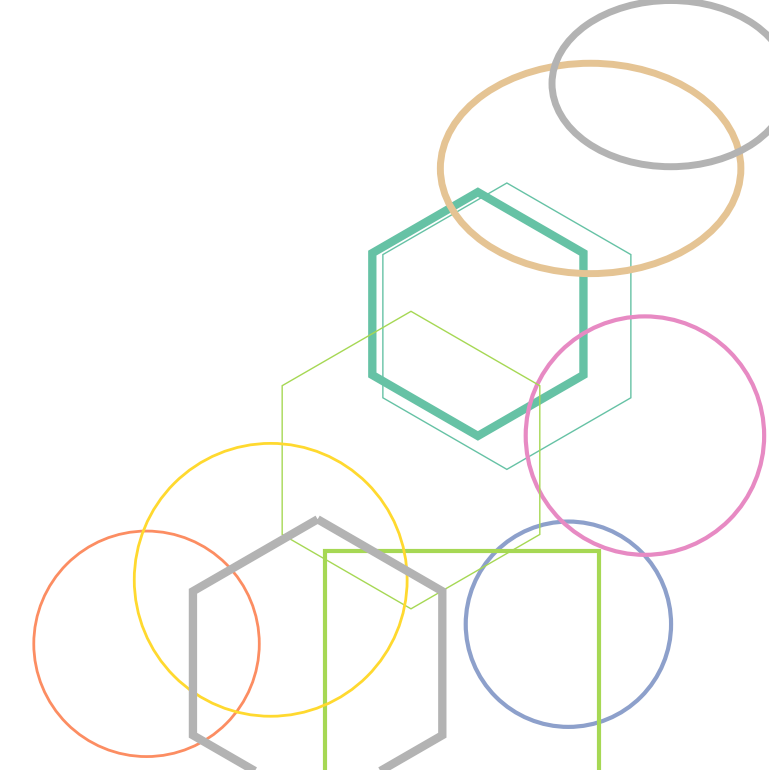[{"shape": "hexagon", "thickness": 3, "radius": 0.79, "center": [0.621, 0.592]}, {"shape": "hexagon", "thickness": 0.5, "radius": 0.93, "center": [0.658, 0.576]}, {"shape": "circle", "thickness": 1, "radius": 0.73, "center": [0.19, 0.164]}, {"shape": "circle", "thickness": 1.5, "radius": 0.67, "center": [0.738, 0.189]}, {"shape": "circle", "thickness": 1.5, "radius": 0.77, "center": [0.838, 0.434]}, {"shape": "hexagon", "thickness": 0.5, "radius": 0.97, "center": [0.534, 0.403]}, {"shape": "square", "thickness": 1.5, "radius": 0.89, "center": [0.599, 0.106]}, {"shape": "circle", "thickness": 1, "radius": 0.89, "center": [0.352, 0.247]}, {"shape": "oval", "thickness": 2.5, "radius": 0.98, "center": [0.767, 0.781]}, {"shape": "oval", "thickness": 2.5, "radius": 0.77, "center": [0.871, 0.891]}, {"shape": "hexagon", "thickness": 3, "radius": 0.93, "center": [0.413, 0.139]}]